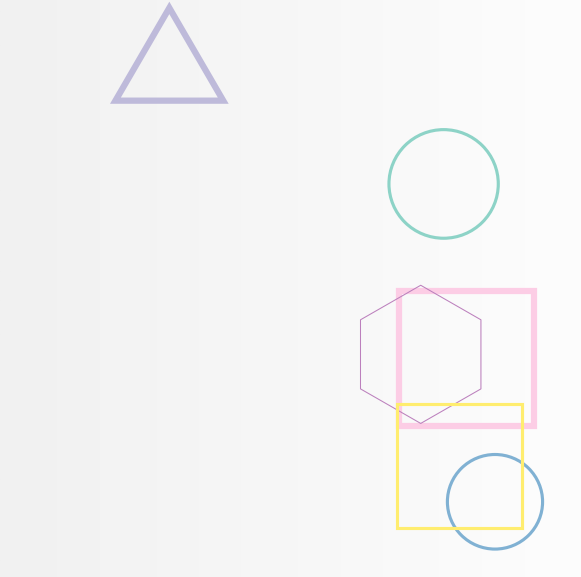[{"shape": "circle", "thickness": 1.5, "radius": 0.47, "center": [0.763, 0.681]}, {"shape": "triangle", "thickness": 3, "radius": 0.54, "center": [0.291, 0.878]}, {"shape": "circle", "thickness": 1.5, "radius": 0.41, "center": [0.852, 0.13]}, {"shape": "square", "thickness": 3, "radius": 0.58, "center": [0.803, 0.378]}, {"shape": "hexagon", "thickness": 0.5, "radius": 0.6, "center": [0.724, 0.386]}, {"shape": "square", "thickness": 1.5, "radius": 0.54, "center": [0.791, 0.192]}]